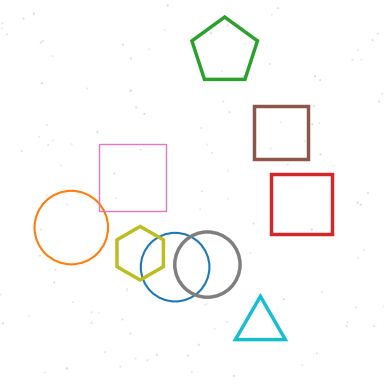[{"shape": "circle", "thickness": 1.5, "radius": 0.45, "center": [0.455, 0.306]}, {"shape": "circle", "thickness": 1.5, "radius": 0.48, "center": [0.185, 0.409]}, {"shape": "pentagon", "thickness": 2.5, "radius": 0.45, "center": [0.584, 0.866]}, {"shape": "square", "thickness": 2.5, "radius": 0.39, "center": [0.783, 0.47]}, {"shape": "square", "thickness": 2.5, "radius": 0.35, "center": [0.73, 0.656]}, {"shape": "square", "thickness": 1, "radius": 0.43, "center": [0.344, 0.539]}, {"shape": "circle", "thickness": 2.5, "radius": 0.42, "center": [0.539, 0.313]}, {"shape": "hexagon", "thickness": 2.5, "radius": 0.35, "center": [0.364, 0.342]}, {"shape": "triangle", "thickness": 2.5, "radius": 0.37, "center": [0.676, 0.155]}]